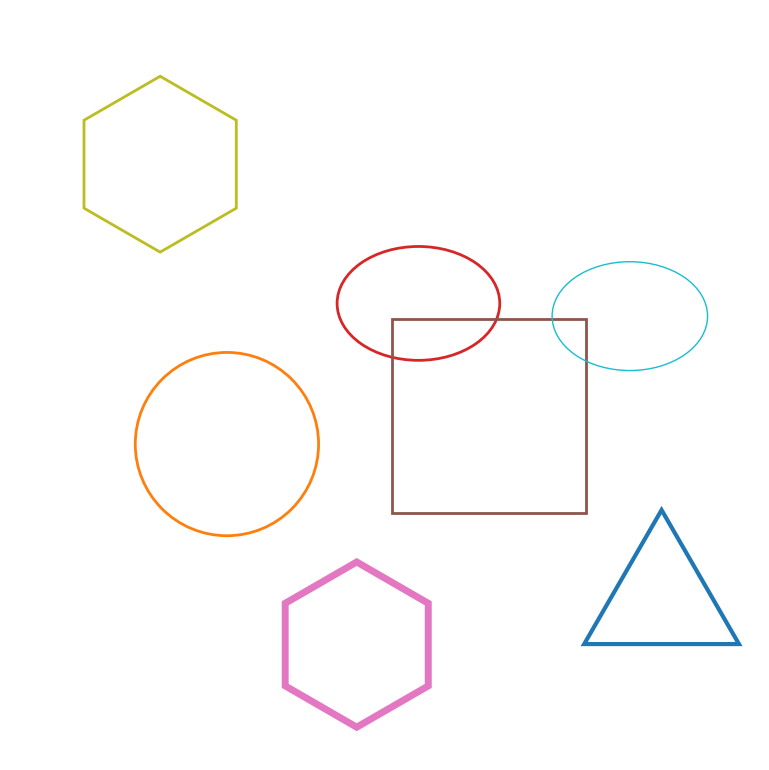[{"shape": "triangle", "thickness": 1.5, "radius": 0.58, "center": [0.859, 0.222]}, {"shape": "circle", "thickness": 1, "radius": 0.6, "center": [0.295, 0.423]}, {"shape": "oval", "thickness": 1, "radius": 0.53, "center": [0.543, 0.606]}, {"shape": "square", "thickness": 1, "radius": 0.63, "center": [0.635, 0.46]}, {"shape": "hexagon", "thickness": 2.5, "radius": 0.54, "center": [0.463, 0.163]}, {"shape": "hexagon", "thickness": 1, "radius": 0.57, "center": [0.208, 0.787]}, {"shape": "oval", "thickness": 0.5, "radius": 0.5, "center": [0.818, 0.589]}]